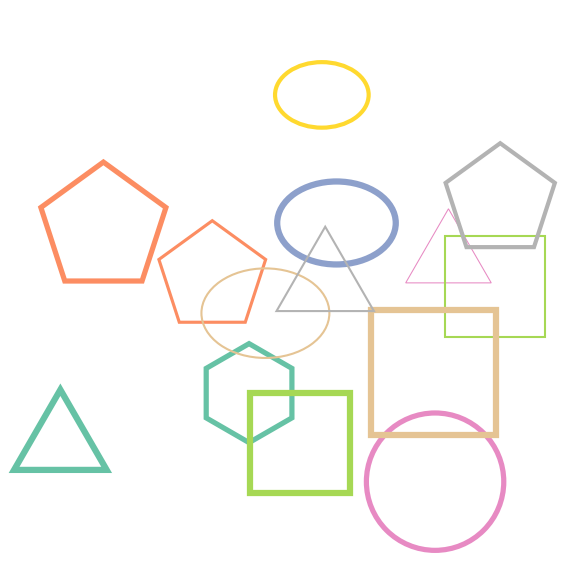[{"shape": "triangle", "thickness": 3, "radius": 0.46, "center": [0.105, 0.232]}, {"shape": "hexagon", "thickness": 2.5, "radius": 0.43, "center": [0.431, 0.318]}, {"shape": "pentagon", "thickness": 2.5, "radius": 0.57, "center": [0.179, 0.605]}, {"shape": "pentagon", "thickness": 1.5, "radius": 0.49, "center": [0.368, 0.52]}, {"shape": "oval", "thickness": 3, "radius": 0.51, "center": [0.583, 0.613]}, {"shape": "circle", "thickness": 2.5, "radius": 0.59, "center": [0.753, 0.165]}, {"shape": "triangle", "thickness": 0.5, "radius": 0.43, "center": [0.777, 0.552]}, {"shape": "square", "thickness": 1, "radius": 0.44, "center": [0.857, 0.504]}, {"shape": "square", "thickness": 3, "radius": 0.43, "center": [0.519, 0.231]}, {"shape": "oval", "thickness": 2, "radius": 0.41, "center": [0.557, 0.835]}, {"shape": "oval", "thickness": 1, "radius": 0.55, "center": [0.46, 0.457]}, {"shape": "square", "thickness": 3, "radius": 0.54, "center": [0.75, 0.354]}, {"shape": "triangle", "thickness": 1, "radius": 0.49, "center": [0.563, 0.509]}, {"shape": "pentagon", "thickness": 2, "radius": 0.5, "center": [0.866, 0.652]}]